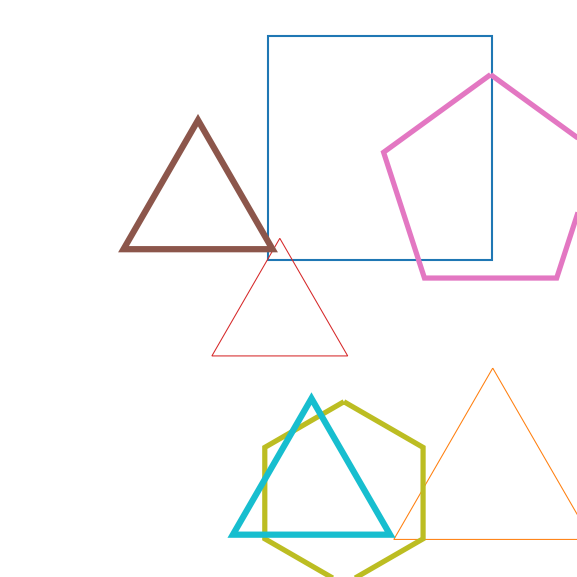[{"shape": "square", "thickness": 1, "radius": 0.97, "center": [0.658, 0.743]}, {"shape": "triangle", "thickness": 0.5, "radius": 0.99, "center": [0.853, 0.164]}, {"shape": "triangle", "thickness": 0.5, "radius": 0.68, "center": [0.484, 0.451]}, {"shape": "triangle", "thickness": 3, "radius": 0.74, "center": [0.343, 0.642]}, {"shape": "pentagon", "thickness": 2.5, "radius": 0.97, "center": [0.849, 0.675]}, {"shape": "hexagon", "thickness": 2.5, "radius": 0.79, "center": [0.596, 0.145]}, {"shape": "triangle", "thickness": 3, "radius": 0.79, "center": [0.539, 0.152]}]